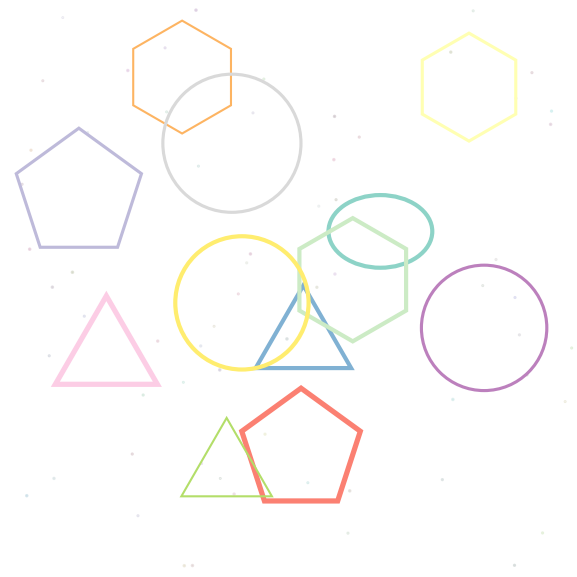[{"shape": "oval", "thickness": 2, "radius": 0.45, "center": [0.659, 0.598]}, {"shape": "hexagon", "thickness": 1.5, "radius": 0.47, "center": [0.812, 0.848]}, {"shape": "pentagon", "thickness": 1.5, "radius": 0.57, "center": [0.137, 0.663]}, {"shape": "pentagon", "thickness": 2.5, "radius": 0.54, "center": [0.521, 0.219]}, {"shape": "triangle", "thickness": 2, "radius": 0.48, "center": [0.525, 0.409]}, {"shape": "hexagon", "thickness": 1, "radius": 0.49, "center": [0.315, 0.866]}, {"shape": "triangle", "thickness": 1, "radius": 0.45, "center": [0.392, 0.185]}, {"shape": "triangle", "thickness": 2.5, "radius": 0.51, "center": [0.184, 0.385]}, {"shape": "circle", "thickness": 1.5, "radius": 0.6, "center": [0.402, 0.751]}, {"shape": "circle", "thickness": 1.5, "radius": 0.54, "center": [0.838, 0.431]}, {"shape": "hexagon", "thickness": 2, "radius": 0.53, "center": [0.611, 0.515]}, {"shape": "circle", "thickness": 2, "radius": 0.58, "center": [0.419, 0.475]}]